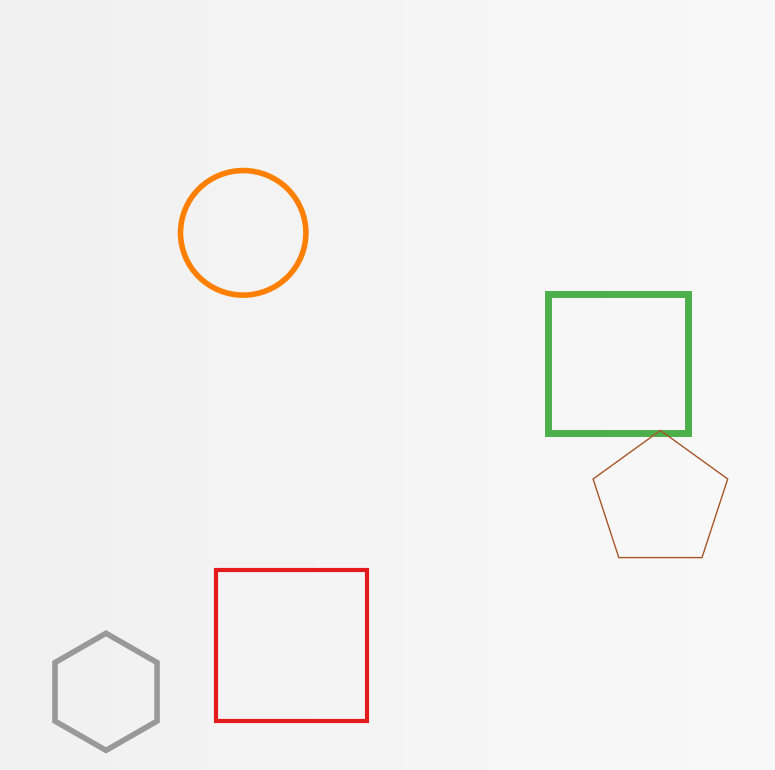[{"shape": "square", "thickness": 1.5, "radius": 0.49, "center": [0.376, 0.162]}, {"shape": "square", "thickness": 2.5, "radius": 0.45, "center": [0.797, 0.528]}, {"shape": "circle", "thickness": 2, "radius": 0.4, "center": [0.314, 0.698]}, {"shape": "pentagon", "thickness": 0.5, "radius": 0.46, "center": [0.852, 0.35]}, {"shape": "hexagon", "thickness": 2, "radius": 0.38, "center": [0.137, 0.102]}]